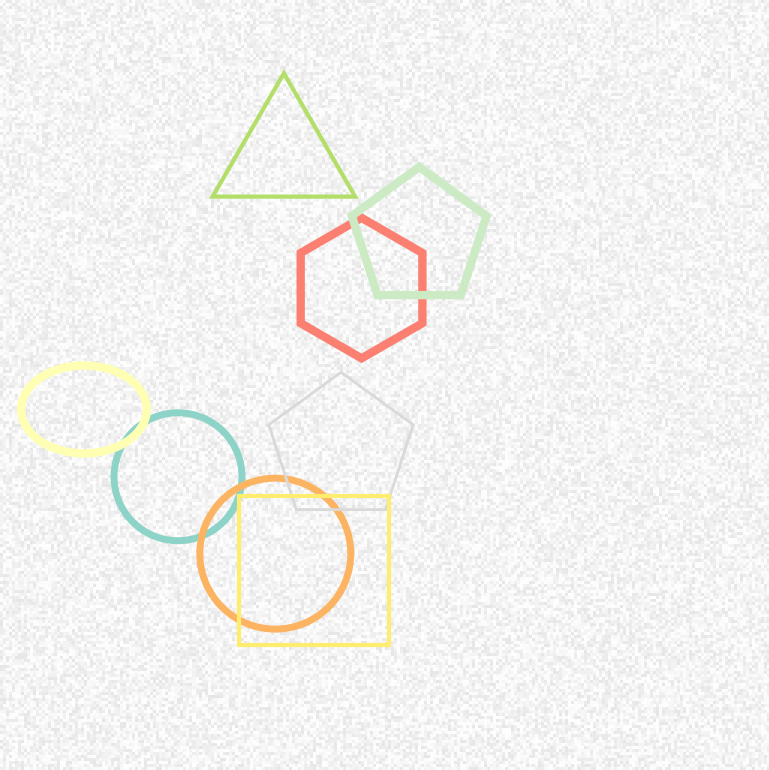[{"shape": "circle", "thickness": 2.5, "radius": 0.42, "center": [0.231, 0.381]}, {"shape": "oval", "thickness": 3, "radius": 0.41, "center": [0.109, 0.468]}, {"shape": "hexagon", "thickness": 3, "radius": 0.46, "center": [0.47, 0.626]}, {"shape": "circle", "thickness": 2.5, "radius": 0.49, "center": [0.358, 0.281]}, {"shape": "triangle", "thickness": 1.5, "radius": 0.53, "center": [0.369, 0.798]}, {"shape": "pentagon", "thickness": 1, "radius": 0.49, "center": [0.443, 0.418]}, {"shape": "pentagon", "thickness": 3, "radius": 0.46, "center": [0.544, 0.691]}, {"shape": "square", "thickness": 1.5, "radius": 0.49, "center": [0.408, 0.259]}]